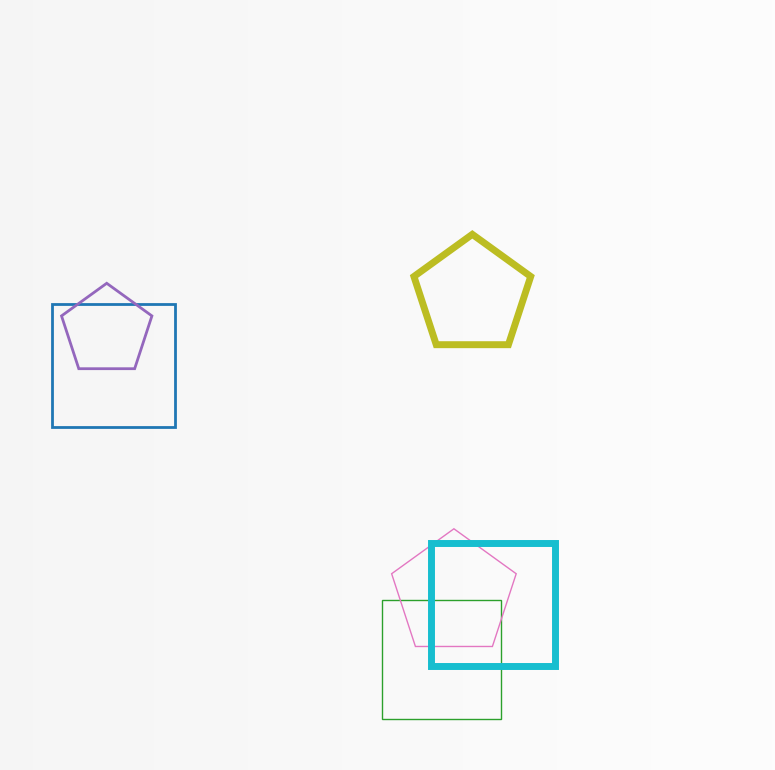[{"shape": "square", "thickness": 1, "radius": 0.4, "center": [0.146, 0.525]}, {"shape": "square", "thickness": 0.5, "radius": 0.39, "center": [0.57, 0.144]}, {"shape": "pentagon", "thickness": 1, "radius": 0.31, "center": [0.138, 0.571]}, {"shape": "pentagon", "thickness": 0.5, "radius": 0.42, "center": [0.586, 0.229]}, {"shape": "pentagon", "thickness": 2.5, "radius": 0.4, "center": [0.609, 0.616]}, {"shape": "square", "thickness": 2.5, "radius": 0.4, "center": [0.636, 0.215]}]